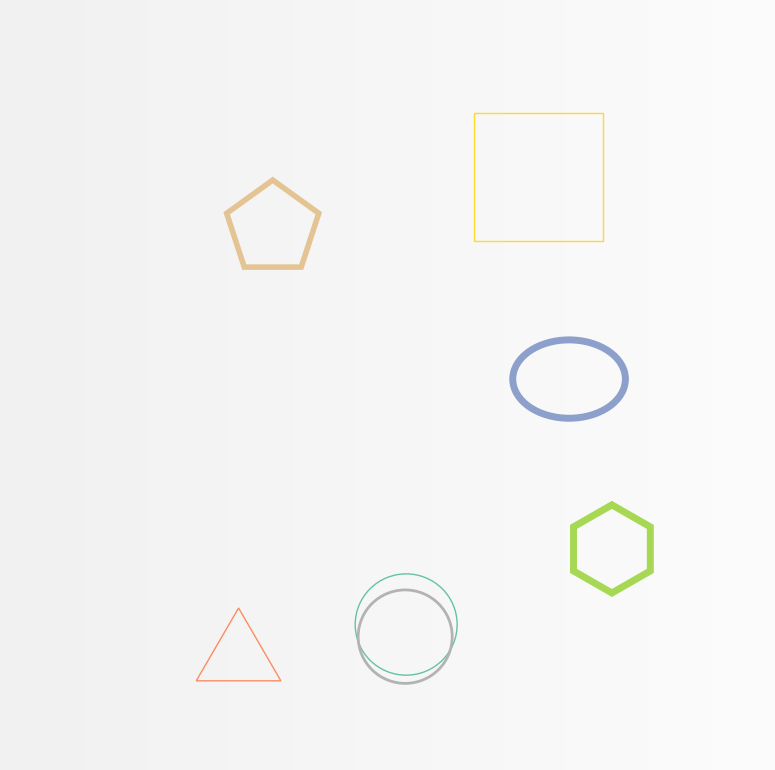[{"shape": "circle", "thickness": 0.5, "radius": 0.33, "center": [0.524, 0.189]}, {"shape": "triangle", "thickness": 0.5, "radius": 0.32, "center": [0.308, 0.147]}, {"shape": "oval", "thickness": 2.5, "radius": 0.36, "center": [0.734, 0.508]}, {"shape": "hexagon", "thickness": 2.5, "radius": 0.29, "center": [0.79, 0.287]}, {"shape": "square", "thickness": 0.5, "radius": 0.41, "center": [0.695, 0.77]}, {"shape": "pentagon", "thickness": 2, "radius": 0.31, "center": [0.352, 0.704]}, {"shape": "circle", "thickness": 1, "radius": 0.3, "center": [0.523, 0.173]}]